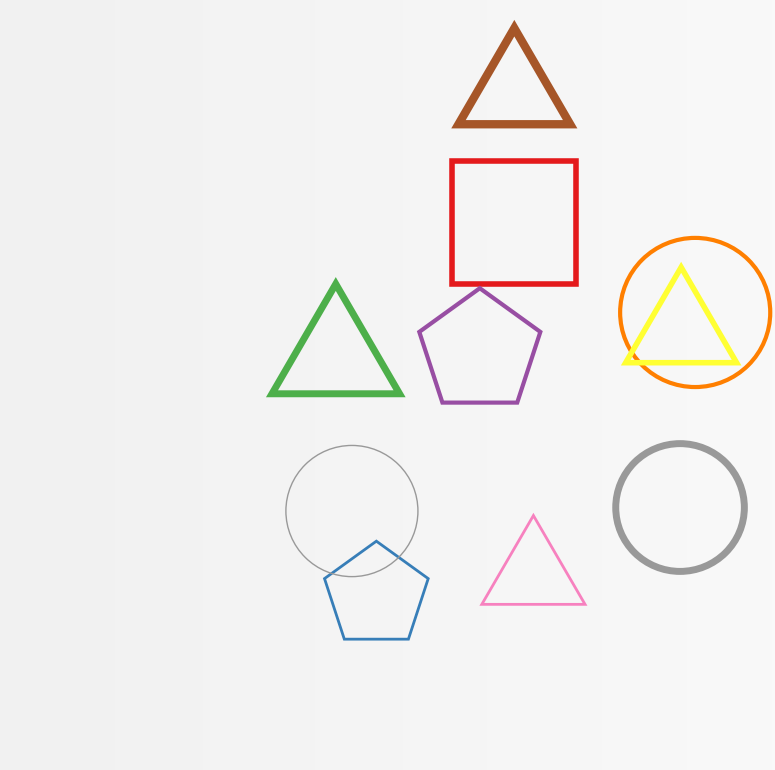[{"shape": "square", "thickness": 2, "radius": 0.4, "center": [0.663, 0.711]}, {"shape": "pentagon", "thickness": 1, "radius": 0.35, "center": [0.486, 0.227]}, {"shape": "triangle", "thickness": 2.5, "radius": 0.48, "center": [0.433, 0.536]}, {"shape": "pentagon", "thickness": 1.5, "radius": 0.41, "center": [0.619, 0.544]}, {"shape": "circle", "thickness": 1.5, "radius": 0.48, "center": [0.897, 0.594]}, {"shape": "triangle", "thickness": 2, "radius": 0.41, "center": [0.879, 0.57]}, {"shape": "triangle", "thickness": 3, "radius": 0.42, "center": [0.664, 0.88]}, {"shape": "triangle", "thickness": 1, "radius": 0.38, "center": [0.688, 0.254]}, {"shape": "circle", "thickness": 0.5, "radius": 0.43, "center": [0.454, 0.336]}, {"shape": "circle", "thickness": 2.5, "radius": 0.41, "center": [0.877, 0.341]}]